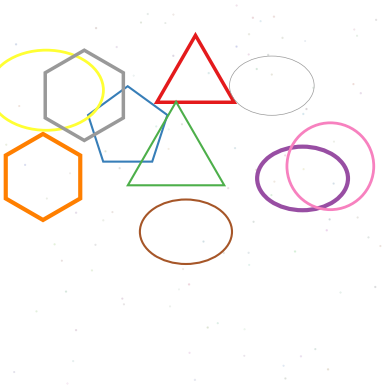[{"shape": "triangle", "thickness": 2.5, "radius": 0.58, "center": [0.508, 0.792]}, {"shape": "pentagon", "thickness": 1.5, "radius": 0.54, "center": [0.332, 0.668]}, {"shape": "triangle", "thickness": 1.5, "radius": 0.72, "center": [0.457, 0.591]}, {"shape": "oval", "thickness": 3, "radius": 0.59, "center": [0.786, 0.537]}, {"shape": "hexagon", "thickness": 3, "radius": 0.56, "center": [0.112, 0.54]}, {"shape": "oval", "thickness": 2, "radius": 0.74, "center": [0.12, 0.766]}, {"shape": "oval", "thickness": 1.5, "radius": 0.6, "center": [0.483, 0.398]}, {"shape": "circle", "thickness": 2, "radius": 0.56, "center": [0.858, 0.568]}, {"shape": "oval", "thickness": 0.5, "radius": 0.55, "center": [0.706, 0.777]}, {"shape": "hexagon", "thickness": 2.5, "radius": 0.59, "center": [0.219, 0.752]}]